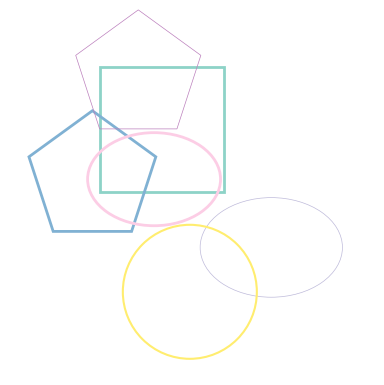[{"shape": "square", "thickness": 2, "radius": 0.81, "center": [0.421, 0.664]}, {"shape": "oval", "thickness": 0.5, "radius": 0.92, "center": [0.705, 0.357]}, {"shape": "pentagon", "thickness": 2, "radius": 0.87, "center": [0.24, 0.539]}, {"shape": "oval", "thickness": 2, "radius": 0.86, "center": [0.4, 0.535]}, {"shape": "pentagon", "thickness": 0.5, "radius": 0.85, "center": [0.359, 0.803]}, {"shape": "circle", "thickness": 1.5, "radius": 0.87, "center": [0.493, 0.242]}]